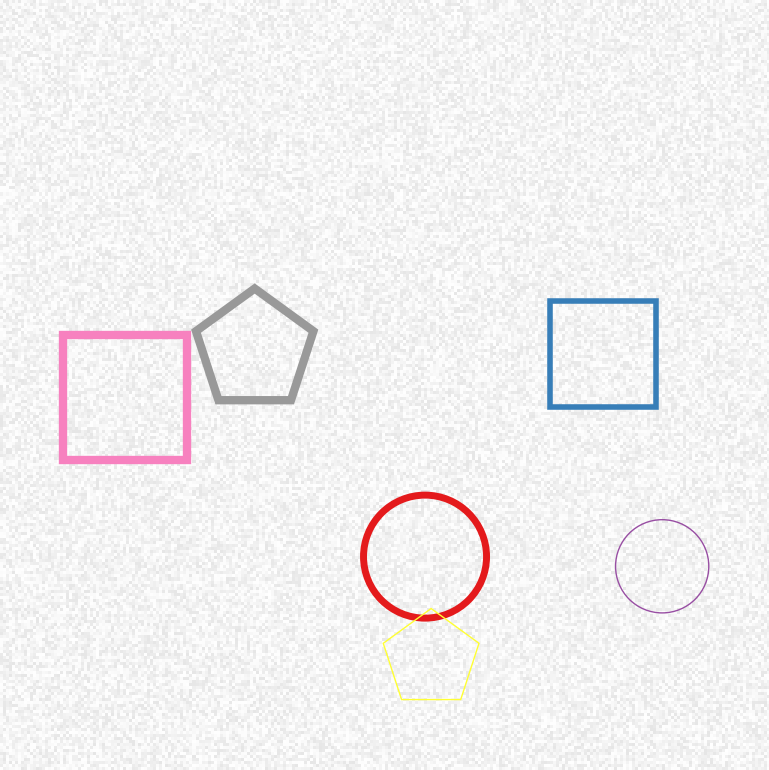[{"shape": "circle", "thickness": 2.5, "radius": 0.4, "center": [0.552, 0.277]}, {"shape": "square", "thickness": 2, "radius": 0.34, "center": [0.783, 0.541]}, {"shape": "circle", "thickness": 0.5, "radius": 0.3, "center": [0.86, 0.265]}, {"shape": "pentagon", "thickness": 0.5, "radius": 0.33, "center": [0.56, 0.144]}, {"shape": "square", "thickness": 3, "radius": 0.4, "center": [0.163, 0.484]}, {"shape": "pentagon", "thickness": 3, "radius": 0.4, "center": [0.331, 0.545]}]